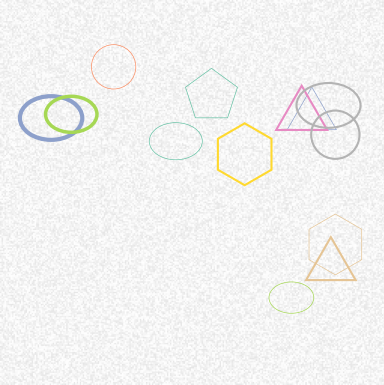[{"shape": "pentagon", "thickness": 0.5, "radius": 0.36, "center": [0.549, 0.751]}, {"shape": "oval", "thickness": 0.5, "radius": 0.34, "center": [0.457, 0.633]}, {"shape": "circle", "thickness": 0.5, "radius": 0.29, "center": [0.295, 0.826]}, {"shape": "triangle", "thickness": 0.5, "radius": 0.37, "center": [0.81, 0.7]}, {"shape": "oval", "thickness": 3, "radius": 0.41, "center": [0.133, 0.693]}, {"shape": "triangle", "thickness": 1.5, "radius": 0.38, "center": [0.784, 0.701]}, {"shape": "oval", "thickness": 2.5, "radius": 0.33, "center": [0.185, 0.703]}, {"shape": "oval", "thickness": 0.5, "radius": 0.29, "center": [0.757, 0.227]}, {"shape": "hexagon", "thickness": 1.5, "radius": 0.4, "center": [0.636, 0.599]}, {"shape": "hexagon", "thickness": 0.5, "radius": 0.39, "center": [0.871, 0.365]}, {"shape": "triangle", "thickness": 1.5, "radius": 0.37, "center": [0.859, 0.31]}, {"shape": "oval", "thickness": 1.5, "radius": 0.42, "center": [0.853, 0.726]}, {"shape": "circle", "thickness": 1.5, "radius": 0.31, "center": [0.871, 0.65]}]